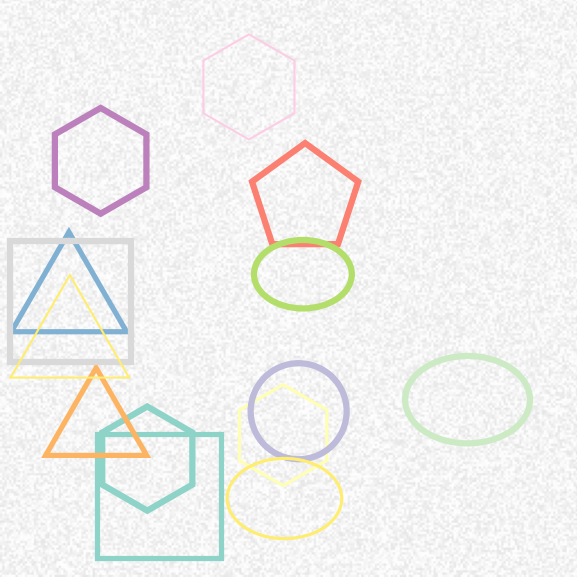[{"shape": "square", "thickness": 2.5, "radius": 0.54, "center": [0.276, 0.14]}, {"shape": "hexagon", "thickness": 3, "radius": 0.45, "center": [0.255, 0.205]}, {"shape": "hexagon", "thickness": 1.5, "radius": 0.44, "center": [0.49, 0.246]}, {"shape": "circle", "thickness": 3, "radius": 0.42, "center": [0.517, 0.287]}, {"shape": "pentagon", "thickness": 3, "radius": 0.48, "center": [0.528, 0.655]}, {"shape": "triangle", "thickness": 2.5, "radius": 0.58, "center": [0.119, 0.482]}, {"shape": "triangle", "thickness": 2.5, "radius": 0.51, "center": [0.166, 0.261]}, {"shape": "oval", "thickness": 3, "radius": 0.42, "center": [0.525, 0.524]}, {"shape": "hexagon", "thickness": 1, "radius": 0.46, "center": [0.431, 0.849]}, {"shape": "square", "thickness": 3, "radius": 0.52, "center": [0.121, 0.477]}, {"shape": "hexagon", "thickness": 3, "radius": 0.46, "center": [0.174, 0.721]}, {"shape": "oval", "thickness": 3, "radius": 0.54, "center": [0.81, 0.307]}, {"shape": "triangle", "thickness": 1, "radius": 0.59, "center": [0.121, 0.405]}, {"shape": "oval", "thickness": 1.5, "radius": 0.5, "center": [0.493, 0.136]}]